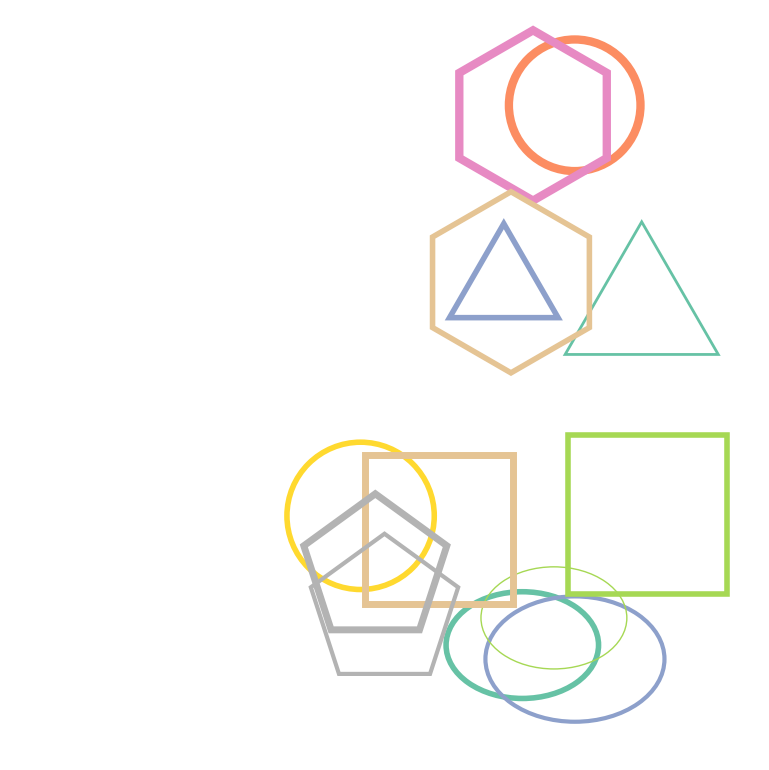[{"shape": "oval", "thickness": 2, "radius": 0.5, "center": [0.678, 0.162]}, {"shape": "triangle", "thickness": 1, "radius": 0.57, "center": [0.833, 0.597]}, {"shape": "circle", "thickness": 3, "radius": 0.43, "center": [0.746, 0.863]}, {"shape": "oval", "thickness": 1.5, "radius": 0.58, "center": [0.747, 0.144]}, {"shape": "triangle", "thickness": 2, "radius": 0.41, "center": [0.654, 0.628]}, {"shape": "hexagon", "thickness": 3, "radius": 0.55, "center": [0.692, 0.85]}, {"shape": "square", "thickness": 2, "radius": 0.52, "center": [0.841, 0.332]}, {"shape": "oval", "thickness": 0.5, "radius": 0.47, "center": [0.719, 0.198]}, {"shape": "circle", "thickness": 2, "radius": 0.48, "center": [0.468, 0.33]}, {"shape": "hexagon", "thickness": 2, "radius": 0.59, "center": [0.664, 0.633]}, {"shape": "square", "thickness": 2.5, "radius": 0.48, "center": [0.57, 0.313]}, {"shape": "pentagon", "thickness": 2.5, "radius": 0.49, "center": [0.487, 0.261]}, {"shape": "pentagon", "thickness": 1.5, "radius": 0.5, "center": [0.499, 0.206]}]